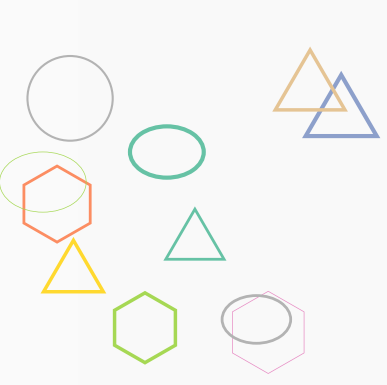[{"shape": "oval", "thickness": 3, "radius": 0.48, "center": [0.431, 0.605]}, {"shape": "triangle", "thickness": 2, "radius": 0.43, "center": [0.503, 0.37]}, {"shape": "hexagon", "thickness": 2, "radius": 0.49, "center": [0.147, 0.47]}, {"shape": "triangle", "thickness": 3, "radius": 0.53, "center": [0.881, 0.7]}, {"shape": "hexagon", "thickness": 0.5, "radius": 0.53, "center": [0.692, 0.137]}, {"shape": "oval", "thickness": 0.5, "radius": 0.56, "center": [0.111, 0.527]}, {"shape": "hexagon", "thickness": 2.5, "radius": 0.45, "center": [0.374, 0.149]}, {"shape": "triangle", "thickness": 2.5, "radius": 0.45, "center": [0.189, 0.287]}, {"shape": "triangle", "thickness": 2.5, "radius": 0.52, "center": [0.8, 0.766]}, {"shape": "circle", "thickness": 1.5, "radius": 0.55, "center": [0.181, 0.745]}, {"shape": "oval", "thickness": 2, "radius": 0.44, "center": [0.662, 0.17]}]